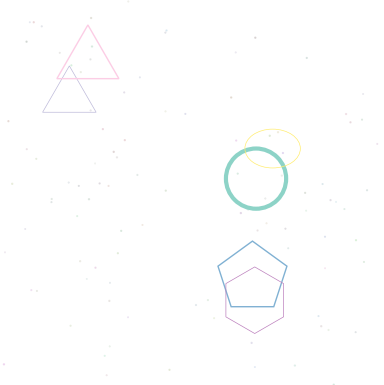[{"shape": "circle", "thickness": 3, "radius": 0.39, "center": [0.665, 0.536]}, {"shape": "triangle", "thickness": 0.5, "radius": 0.4, "center": [0.18, 0.749]}, {"shape": "pentagon", "thickness": 1, "radius": 0.47, "center": [0.656, 0.28]}, {"shape": "triangle", "thickness": 1, "radius": 0.46, "center": [0.228, 0.842]}, {"shape": "hexagon", "thickness": 0.5, "radius": 0.43, "center": [0.662, 0.22]}, {"shape": "oval", "thickness": 0.5, "radius": 0.36, "center": [0.708, 0.614]}]